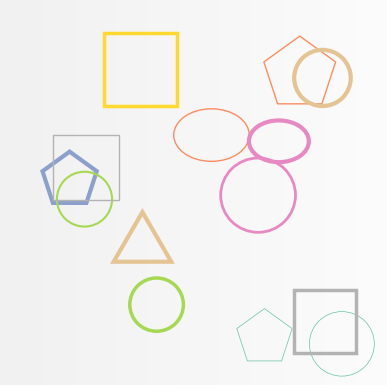[{"shape": "circle", "thickness": 0.5, "radius": 0.42, "center": [0.882, 0.107]}, {"shape": "pentagon", "thickness": 0.5, "radius": 0.38, "center": [0.683, 0.123]}, {"shape": "oval", "thickness": 1, "radius": 0.49, "center": [0.546, 0.649]}, {"shape": "pentagon", "thickness": 1, "radius": 0.49, "center": [0.774, 0.809]}, {"shape": "pentagon", "thickness": 3, "radius": 0.37, "center": [0.18, 0.533]}, {"shape": "oval", "thickness": 3, "radius": 0.39, "center": [0.72, 0.633]}, {"shape": "circle", "thickness": 2, "radius": 0.48, "center": [0.666, 0.493]}, {"shape": "circle", "thickness": 2.5, "radius": 0.35, "center": [0.404, 0.209]}, {"shape": "circle", "thickness": 1.5, "radius": 0.36, "center": [0.218, 0.483]}, {"shape": "square", "thickness": 2.5, "radius": 0.47, "center": [0.362, 0.82]}, {"shape": "triangle", "thickness": 3, "radius": 0.43, "center": [0.368, 0.363]}, {"shape": "circle", "thickness": 3, "radius": 0.36, "center": [0.832, 0.797]}, {"shape": "square", "thickness": 2.5, "radius": 0.4, "center": [0.839, 0.165]}, {"shape": "square", "thickness": 1, "radius": 0.42, "center": [0.222, 0.565]}]